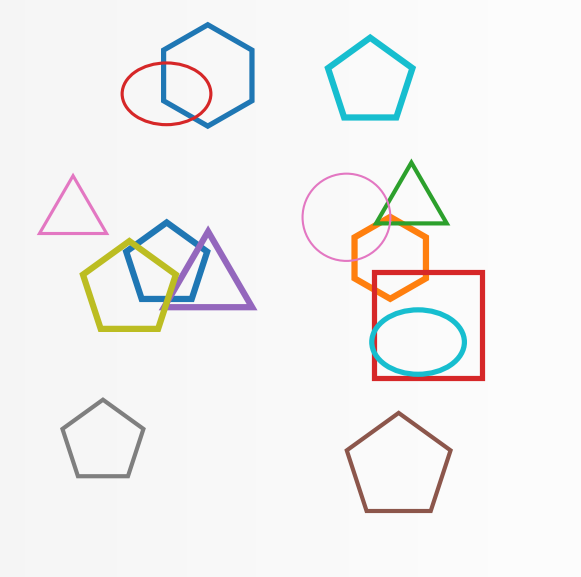[{"shape": "hexagon", "thickness": 2.5, "radius": 0.44, "center": [0.357, 0.868]}, {"shape": "pentagon", "thickness": 3, "radius": 0.37, "center": [0.287, 0.541]}, {"shape": "hexagon", "thickness": 3, "radius": 0.35, "center": [0.671, 0.553]}, {"shape": "triangle", "thickness": 2, "radius": 0.35, "center": [0.708, 0.647]}, {"shape": "square", "thickness": 2.5, "radius": 0.46, "center": [0.736, 0.436]}, {"shape": "oval", "thickness": 1.5, "radius": 0.38, "center": [0.286, 0.837]}, {"shape": "triangle", "thickness": 3, "radius": 0.44, "center": [0.358, 0.511]}, {"shape": "pentagon", "thickness": 2, "radius": 0.47, "center": [0.686, 0.19]}, {"shape": "circle", "thickness": 1, "radius": 0.38, "center": [0.596, 0.623]}, {"shape": "triangle", "thickness": 1.5, "radius": 0.33, "center": [0.126, 0.628]}, {"shape": "pentagon", "thickness": 2, "radius": 0.37, "center": [0.177, 0.234]}, {"shape": "pentagon", "thickness": 3, "radius": 0.42, "center": [0.223, 0.498]}, {"shape": "oval", "thickness": 2.5, "radius": 0.4, "center": [0.719, 0.407]}, {"shape": "pentagon", "thickness": 3, "radius": 0.38, "center": [0.637, 0.858]}]